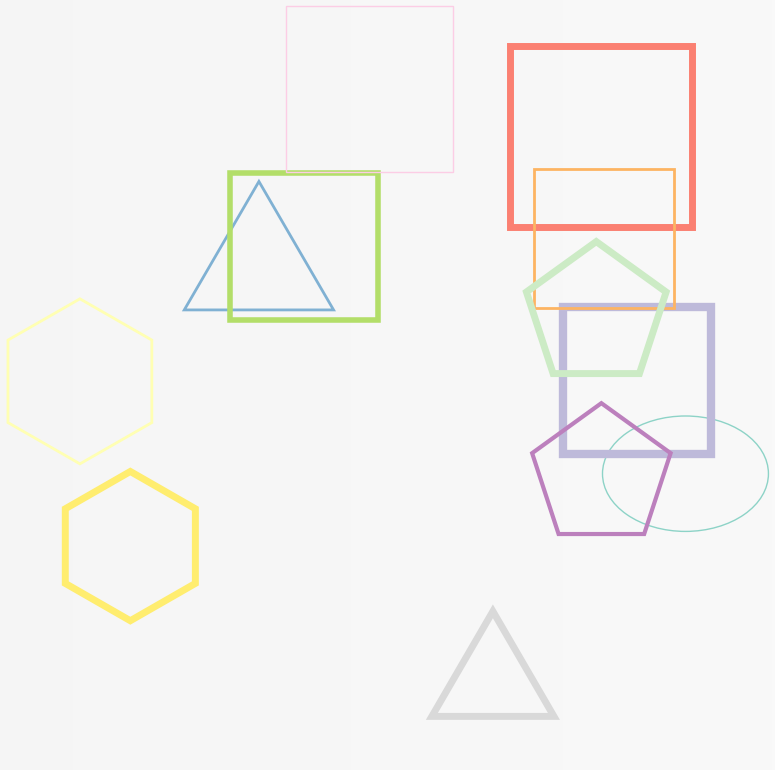[{"shape": "oval", "thickness": 0.5, "radius": 0.54, "center": [0.884, 0.385]}, {"shape": "hexagon", "thickness": 1, "radius": 0.54, "center": [0.103, 0.505]}, {"shape": "square", "thickness": 3, "radius": 0.48, "center": [0.822, 0.506]}, {"shape": "square", "thickness": 2.5, "radius": 0.59, "center": [0.776, 0.823]}, {"shape": "triangle", "thickness": 1, "radius": 0.56, "center": [0.334, 0.653]}, {"shape": "square", "thickness": 1, "radius": 0.45, "center": [0.779, 0.69]}, {"shape": "square", "thickness": 2, "radius": 0.48, "center": [0.392, 0.68]}, {"shape": "square", "thickness": 0.5, "radius": 0.54, "center": [0.477, 0.885]}, {"shape": "triangle", "thickness": 2.5, "radius": 0.45, "center": [0.636, 0.115]}, {"shape": "pentagon", "thickness": 1.5, "radius": 0.47, "center": [0.776, 0.382]}, {"shape": "pentagon", "thickness": 2.5, "radius": 0.47, "center": [0.769, 0.592]}, {"shape": "hexagon", "thickness": 2.5, "radius": 0.48, "center": [0.168, 0.291]}]